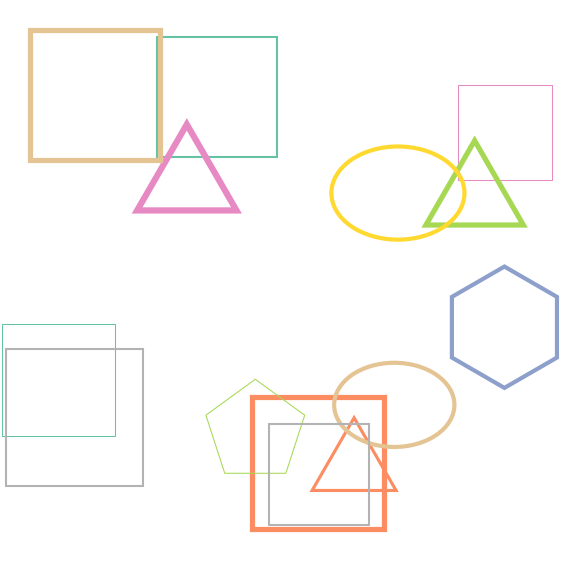[{"shape": "square", "thickness": 0.5, "radius": 0.49, "center": [0.101, 0.341]}, {"shape": "square", "thickness": 1, "radius": 0.52, "center": [0.376, 0.831]}, {"shape": "square", "thickness": 2.5, "radius": 0.57, "center": [0.55, 0.198]}, {"shape": "triangle", "thickness": 1.5, "radius": 0.42, "center": [0.613, 0.192]}, {"shape": "hexagon", "thickness": 2, "radius": 0.53, "center": [0.873, 0.433]}, {"shape": "square", "thickness": 0.5, "radius": 0.41, "center": [0.875, 0.769]}, {"shape": "triangle", "thickness": 3, "radius": 0.5, "center": [0.323, 0.684]}, {"shape": "triangle", "thickness": 2.5, "radius": 0.49, "center": [0.822, 0.658]}, {"shape": "pentagon", "thickness": 0.5, "radius": 0.45, "center": [0.442, 0.252]}, {"shape": "oval", "thickness": 2, "radius": 0.58, "center": [0.689, 0.665]}, {"shape": "square", "thickness": 2.5, "radius": 0.56, "center": [0.165, 0.835]}, {"shape": "oval", "thickness": 2, "radius": 0.52, "center": [0.683, 0.298]}, {"shape": "square", "thickness": 1, "radius": 0.44, "center": [0.552, 0.178]}, {"shape": "square", "thickness": 1, "radius": 0.59, "center": [0.129, 0.276]}]